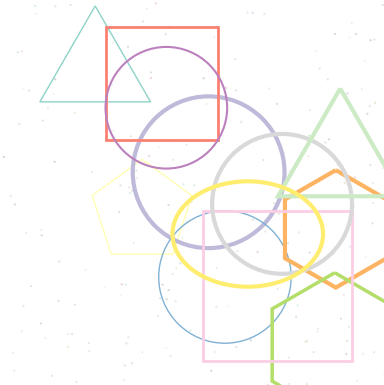[{"shape": "triangle", "thickness": 1, "radius": 0.83, "center": [0.247, 0.818]}, {"shape": "pentagon", "thickness": 1, "radius": 0.68, "center": [0.369, 0.45]}, {"shape": "circle", "thickness": 3, "radius": 0.99, "center": [0.542, 0.553]}, {"shape": "square", "thickness": 2, "radius": 0.73, "center": [0.421, 0.782]}, {"shape": "circle", "thickness": 1, "radius": 0.86, "center": [0.584, 0.281]}, {"shape": "hexagon", "thickness": 3, "radius": 0.76, "center": [0.872, 0.406]}, {"shape": "hexagon", "thickness": 2.5, "radius": 0.94, "center": [0.869, 0.104]}, {"shape": "square", "thickness": 2, "radius": 0.97, "center": [0.721, 0.257]}, {"shape": "circle", "thickness": 3, "radius": 0.91, "center": [0.733, 0.47]}, {"shape": "circle", "thickness": 1.5, "radius": 0.79, "center": [0.432, 0.72]}, {"shape": "triangle", "thickness": 3, "radius": 0.93, "center": [0.884, 0.584]}, {"shape": "oval", "thickness": 3, "radius": 0.98, "center": [0.644, 0.392]}]